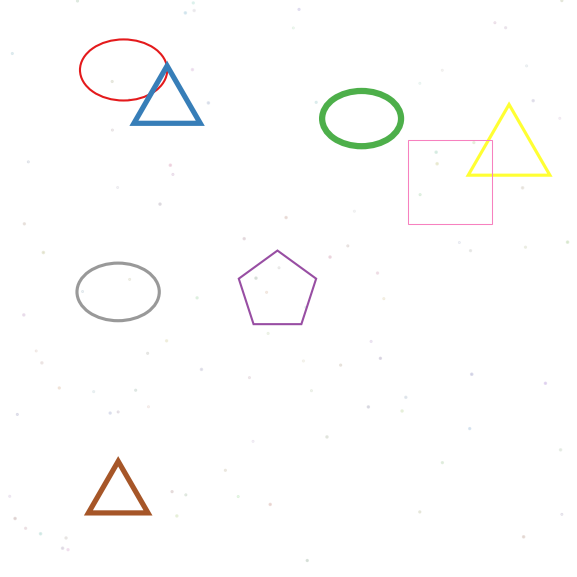[{"shape": "oval", "thickness": 1, "radius": 0.38, "center": [0.214, 0.878]}, {"shape": "triangle", "thickness": 2.5, "radius": 0.33, "center": [0.289, 0.819]}, {"shape": "oval", "thickness": 3, "radius": 0.34, "center": [0.626, 0.794]}, {"shape": "pentagon", "thickness": 1, "radius": 0.35, "center": [0.48, 0.495]}, {"shape": "triangle", "thickness": 1.5, "radius": 0.41, "center": [0.881, 0.737]}, {"shape": "triangle", "thickness": 2.5, "radius": 0.3, "center": [0.205, 0.141]}, {"shape": "square", "thickness": 0.5, "radius": 0.36, "center": [0.779, 0.683]}, {"shape": "oval", "thickness": 1.5, "radius": 0.36, "center": [0.205, 0.494]}]